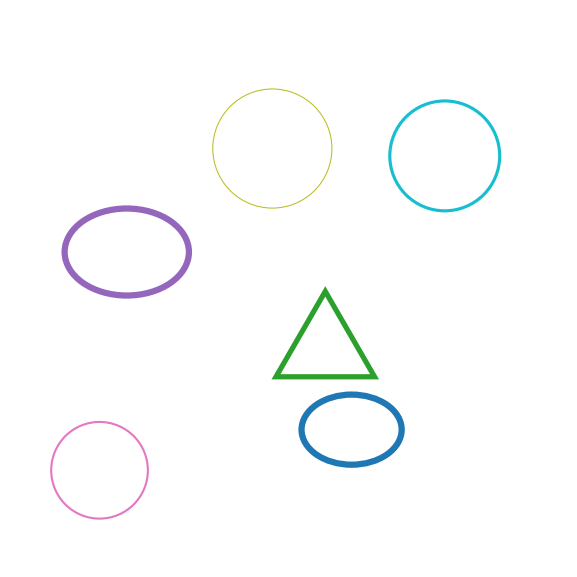[{"shape": "oval", "thickness": 3, "radius": 0.43, "center": [0.609, 0.255]}, {"shape": "triangle", "thickness": 2.5, "radius": 0.49, "center": [0.563, 0.396]}, {"shape": "oval", "thickness": 3, "radius": 0.54, "center": [0.22, 0.563]}, {"shape": "circle", "thickness": 1, "radius": 0.42, "center": [0.172, 0.185]}, {"shape": "circle", "thickness": 0.5, "radius": 0.52, "center": [0.472, 0.742]}, {"shape": "circle", "thickness": 1.5, "radius": 0.48, "center": [0.77, 0.729]}]